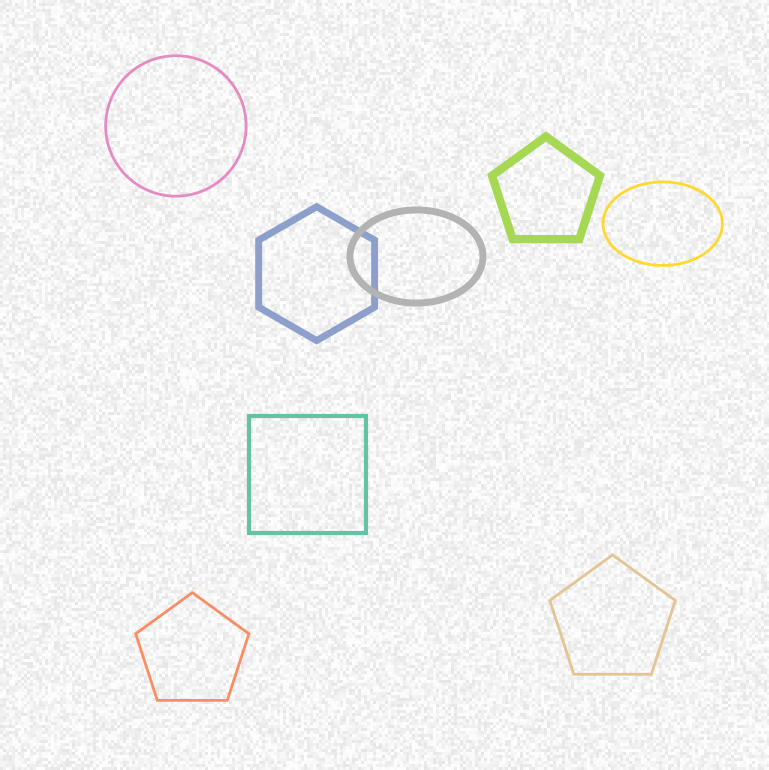[{"shape": "square", "thickness": 1.5, "radius": 0.38, "center": [0.399, 0.384]}, {"shape": "pentagon", "thickness": 1, "radius": 0.39, "center": [0.25, 0.153]}, {"shape": "hexagon", "thickness": 2.5, "radius": 0.43, "center": [0.411, 0.645]}, {"shape": "circle", "thickness": 1, "radius": 0.46, "center": [0.228, 0.836]}, {"shape": "pentagon", "thickness": 3, "radius": 0.37, "center": [0.709, 0.749]}, {"shape": "oval", "thickness": 1, "radius": 0.39, "center": [0.861, 0.71]}, {"shape": "pentagon", "thickness": 1, "radius": 0.43, "center": [0.796, 0.194]}, {"shape": "oval", "thickness": 2.5, "radius": 0.43, "center": [0.541, 0.667]}]